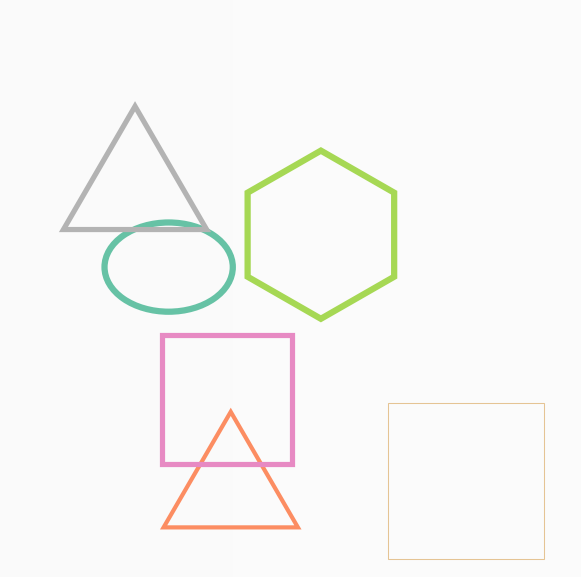[{"shape": "oval", "thickness": 3, "radius": 0.55, "center": [0.29, 0.537]}, {"shape": "triangle", "thickness": 2, "radius": 0.67, "center": [0.397, 0.153]}, {"shape": "square", "thickness": 2.5, "radius": 0.56, "center": [0.39, 0.308]}, {"shape": "hexagon", "thickness": 3, "radius": 0.73, "center": [0.552, 0.593]}, {"shape": "square", "thickness": 0.5, "radius": 0.67, "center": [0.802, 0.166]}, {"shape": "triangle", "thickness": 2.5, "radius": 0.71, "center": [0.232, 0.673]}]